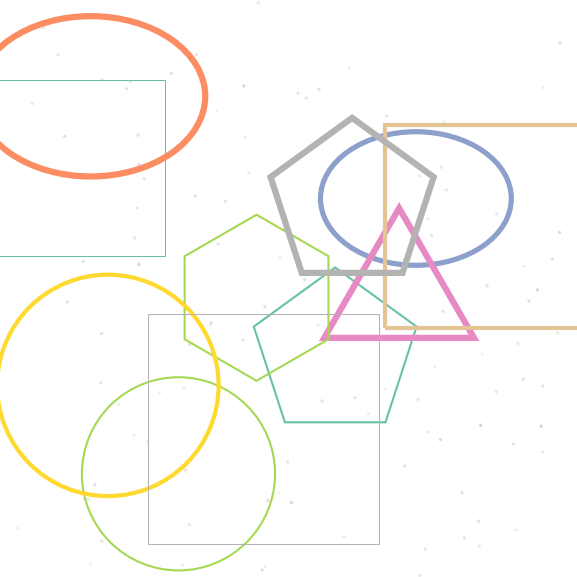[{"shape": "pentagon", "thickness": 1, "radius": 0.74, "center": [0.58, 0.388]}, {"shape": "square", "thickness": 0.5, "radius": 0.76, "center": [0.134, 0.708]}, {"shape": "oval", "thickness": 3, "radius": 0.99, "center": [0.157, 0.832]}, {"shape": "oval", "thickness": 2.5, "radius": 0.83, "center": [0.72, 0.655]}, {"shape": "triangle", "thickness": 3, "radius": 0.75, "center": [0.691, 0.489]}, {"shape": "hexagon", "thickness": 1, "radius": 0.72, "center": [0.444, 0.484]}, {"shape": "circle", "thickness": 1, "radius": 0.84, "center": [0.309, 0.179]}, {"shape": "circle", "thickness": 2, "radius": 0.96, "center": [0.187, 0.332]}, {"shape": "square", "thickness": 2, "radius": 0.88, "center": [0.842, 0.607]}, {"shape": "square", "thickness": 0.5, "radius": 1.0, "center": [0.456, 0.256]}, {"shape": "pentagon", "thickness": 3, "radius": 0.74, "center": [0.61, 0.647]}]